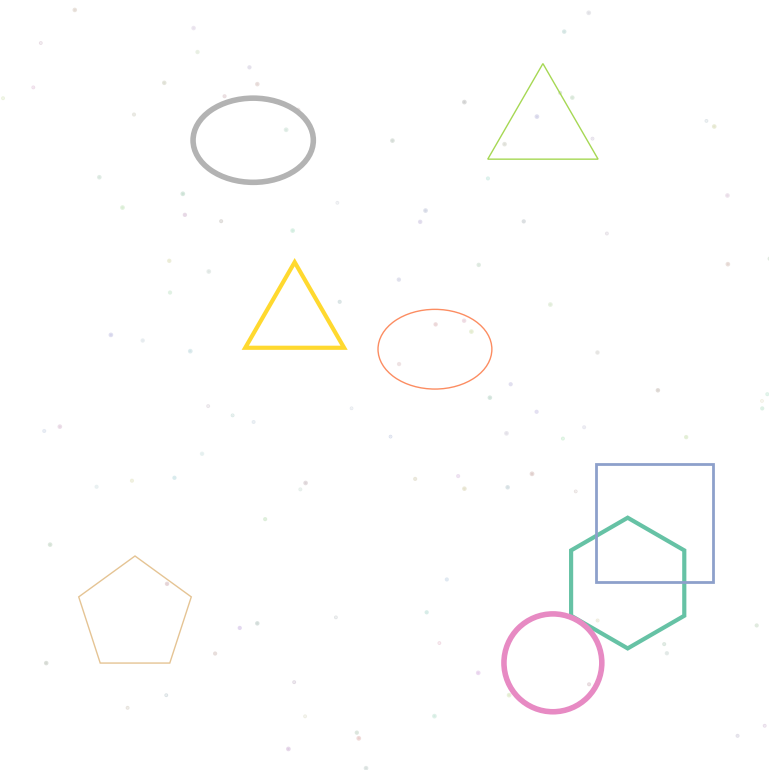[{"shape": "hexagon", "thickness": 1.5, "radius": 0.42, "center": [0.815, 0.243]}, {"shape": "oval", "thickness": 0.5, "radius": 0.37, "center": [0.565, 0.546]}, {"shape": "square", "thickness": 1, "radius": 0.38, "center": [0.85, 0.321]}, {"shape": "circle", "thickness": 2, "radius": 0.32, "center": [0.718, 0.139]}, {"shape": "triangle", "thickness": 0.5, "radius": 0.41, "center": [0.705, 0.835]}, {"shape": "triangle", "thickness": 1.5, "radius": 0.37, "center": [0.383, 0.585]}, {"shape": "pentagon", "thickness": 0.5, "radius": 0.38, "center": [0.175, 0.201]}, {"shape": "oval", "thickness": 2, "radius": 0.39, "center": [0.329, 0.818]}]